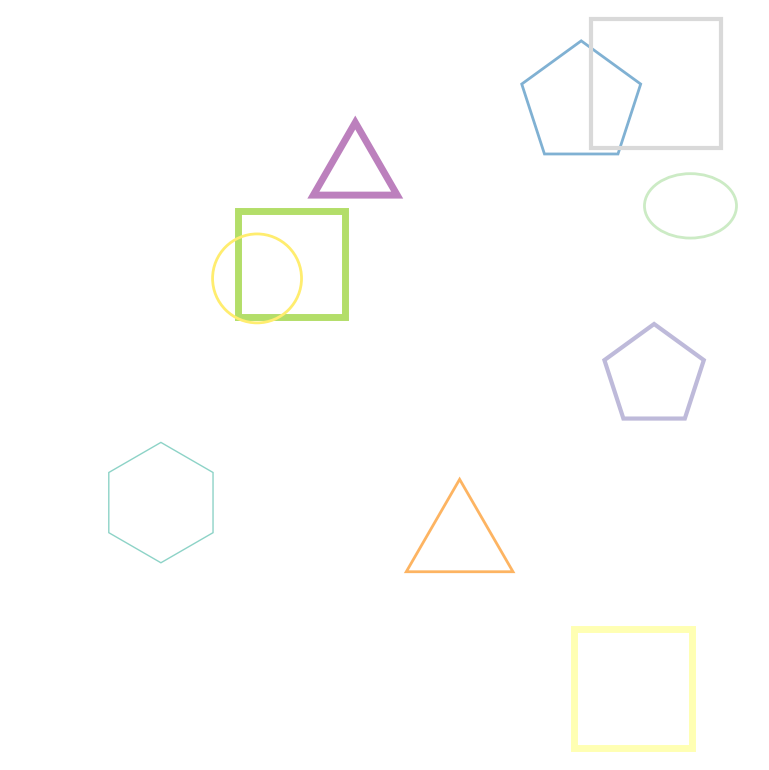[{"shape": "hexagon", "thickness": 0.5, "radius": 0.39, "center": [0.209, 0.347]}, {"shape": "square", "thickness": 2.5, "radius": 0.38, "center": [0.822, 0.106]}, {"shape": "pentagon", "thickness": 1.5, "radius": 0.34, "center": [0.849, 0.511]}, {"shape": "pentagon", "thickness": 1, "radius": 0.41, "center": [0.755, 0.866]}, {"shape": "triangle", "thickness": 1, "radius": 0.4, "center": [0.597, 0.297]}, {"shape": "square", "thickness": 2.5, "radius": 0.34, "center": [0.379, 0.657]}, {"shape": "square", "thickness": 1.5, "radius": 0.42, "center": [0.852, 0.892]}, {"shape": "triangle", "thickness": 2.5, "radius": 0.31, "center": [0.461, 0.778]}, {"shape": "oval", "thickness": 1, "radius": 0.3, "center": [0.897, 0.733]}, {"shape": "circle", "thickness": 1, "radius": 0.29, "center": [0.334, 0.638]}]